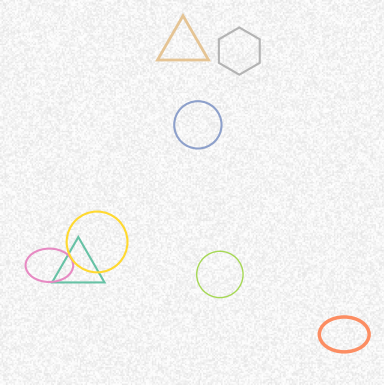[{"shape": "triangle", "thickness": 1.5, "radius": 0.39, "center": [0.203, 0.306]}, {"shape": "oval", "thickness": 2.5, "radius": 0.32, "center": [0.894, 0.131]}, {"shape": "circle", "thickness": 1.5, "radius": 0.31, "center": [0.514, 0.676]}, {"shape": "oval", "thickness": 1.5, "radius": 0.31, "center": [0.128, 0.311]}, {"shape": "circle", "thickness": 1, "radius": 0.3, "center": [0.571, 0.287]}, {"shape": "circle", "thickness": 1.5, "radius": 0.39, "center": [0.252, 0.372]}, {"shape": "triangle", "thickness": 2, "radius": 0.38, "center": [0.475, 0.882]}, {"shape": "hexagon", "thickness": 1.5, "radius": 0.31, "center": [0.622, 0.867]}]